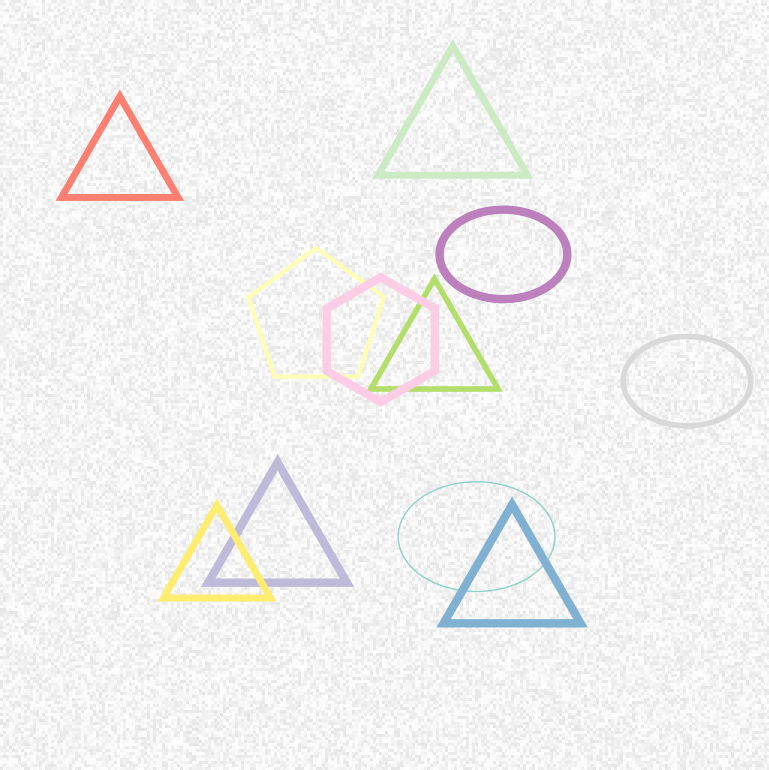[{"shape": "oval", "thickness": 0.5, "radius": 0.51, "center": [0.619, 0.303]}, {"shape": "pentagon", "thickness": 1.5, "radius": 0.46, "center": [0.411, 0.586]}, {"shape": "triangle", "thickness": 3, "radius": 0.52, "center": [0.36, 0.295]}, {"shape": "triangle", "thickness": 2.5, "radius": 0.44, "center": [0.156, 0.787]}, {"shape": "triangle", "thickness": 3, "radius": 0.51, "center": [0.665, 0.242]}, {"shape": "triangle", "thickness": 2, "radius": 0.48, "center": [0.564, 0.542]}, {"shape": "hexagon", "thickness": 3, "radius": 0.41, "center": [0.494, 0.559]}, {"shape": "oval", "thickness": 2, "radius": 0.41, "center": [0.892, 0.505]}, {"shape": "oval", "thickness": 3, "radius": 0.41, "center": [0.654, 0.67]}, {"shape": "triangle", "thickness": 2.5, "radius": 0.56, "center": [0.588, 0.828]}, {"shape": "triangle", "thickness": 2.5, "radius": 0.4, "center": [0.282, 0.263]}]